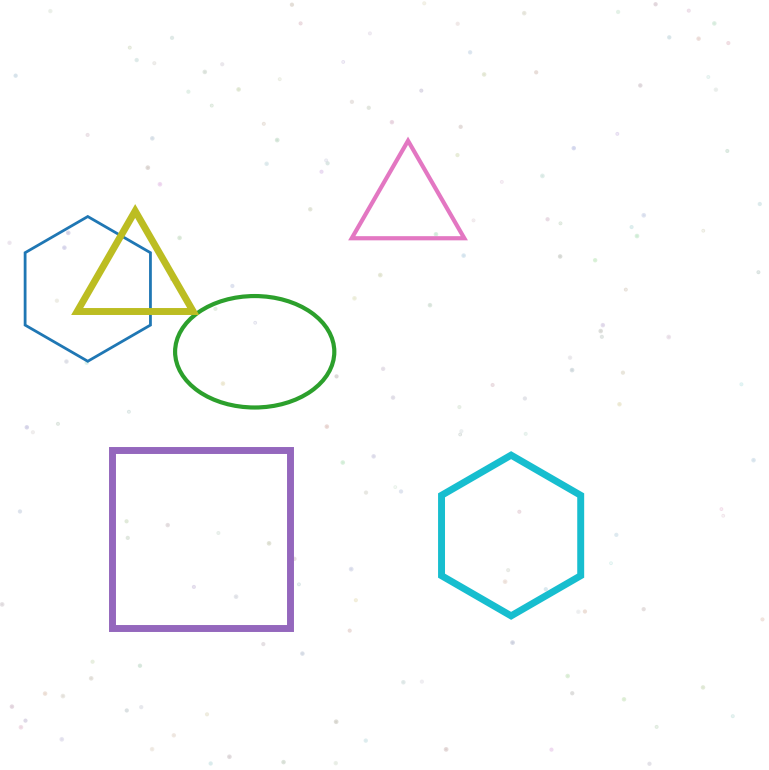[{"shape": "hexagon", "thickness": 1, "radius": 0.47, "center": [0.114, 0.625]}, {"shape": "oval", "thickness": 1.5, "radius": 0.52, "center": [0.331, 0.543]}, {"shape": "square", "thickness": 2.5, "radius": 0.58, "center": [0.261, 0.3]}, {"shape": "triangle", "thickness": 1.5, "radius": 0.42, "center": [0.53, 0.733]}, {"shape": "triangle", "thickness": 2.5, "radius": 0.44, "center": [0.176, 0.639]}, {"shape": "hexagon", "thickness": 2.5, "radius": 0.52, "center": [0.664, 0.305]}]